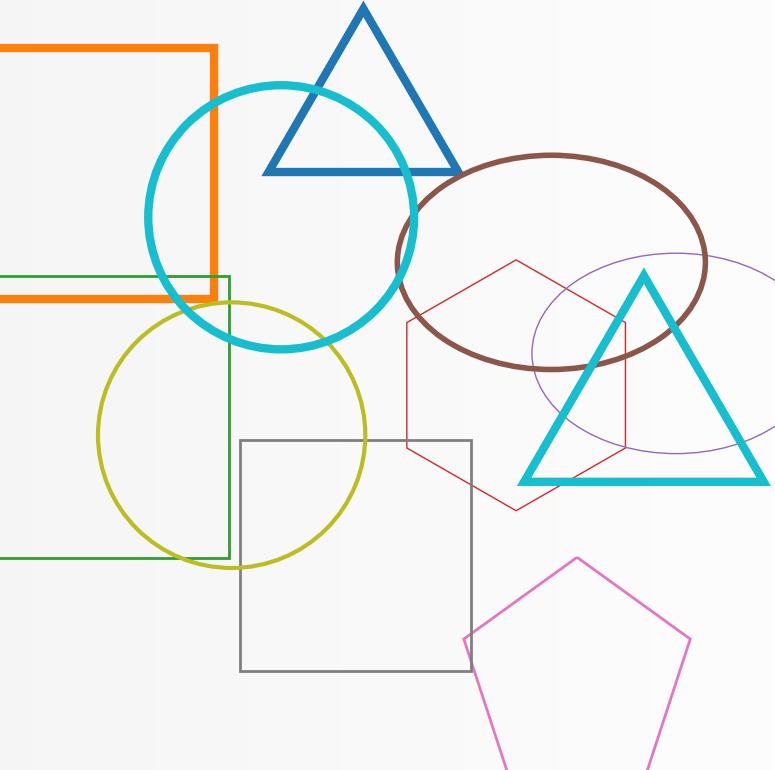[{"shape": "triangle", "thickness": 3, "radius": 0.71, "center": [0.469, 0.847]}, {"shape": "square", "thickness": 3, "radius": 0.81, "center": [0.113, 0.775]}, {"shape": "square", "thickness": 1, "radius": 0.92, "center": [0.112, 0.459]}, {"shape": "hexagon", "thickness": 0.5, "radius": 0.81, "center": [0.666, 0.5]}, {"shape": "oval", "thickness": 0.5, "radius": 0.93, "center": [0.872, 0.541]}, {"shape": "oval", "thickness": 2, "radius": 0.99, "center": [0.711, 0.659]}, {"shape": "pentagon", "thickness": 1, "radius": 0.77, "center": [0.745, 0.123]}, {"shape": "square", "thickness": 1, "radius": 0.75, "center": [0.459, 0.279]}, {"shape": "circle", "thickness": 1.5, "radius": 0.86, "center": [0.299, 0.435]}, {"shape": "triangle", "thickness": 3, "radius": 0.89, "center": [0.831, 0.463]}, {"shape": "circle", "thickness": 3, "radius": 0.86, "center": [0.363, 0.718]}]